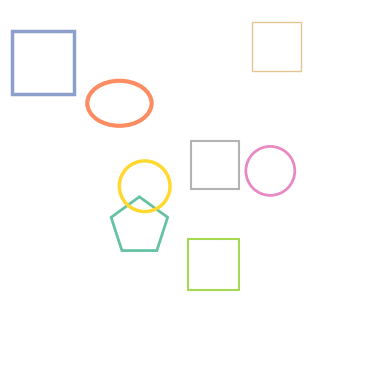[{"shape": "pentagon", "thickness": 2, "radius": 0.39, "center": [0.362, 0.412]}, {"shape": "oval", "thickness": 3, "radius": 0.42, "center": [0.31, 0.732]}, {"shape": "square", "thickness": 2.5, "radius": 0.41, "center": [0.112, 0.839]}, {"shape": "circle", "thickness": 2, "radius": 0.32, "center": [0.702, 0.556]}, {"shape": "square", "thickness": 1.5, "radius": 0.33, "center": [0.554, 0.313]}, {"shape": "circle", "thickness": 2.5, "radius": 0.33, "center": [0.376, 0.516]}, {"shape": "square", "thickness": 1, "radius": 0.32, "center": [0.718, 0.879]}, {"shape": "square", "thickness": 1.5, "radius": 0.31, "center": [0.558, 0.571]}]